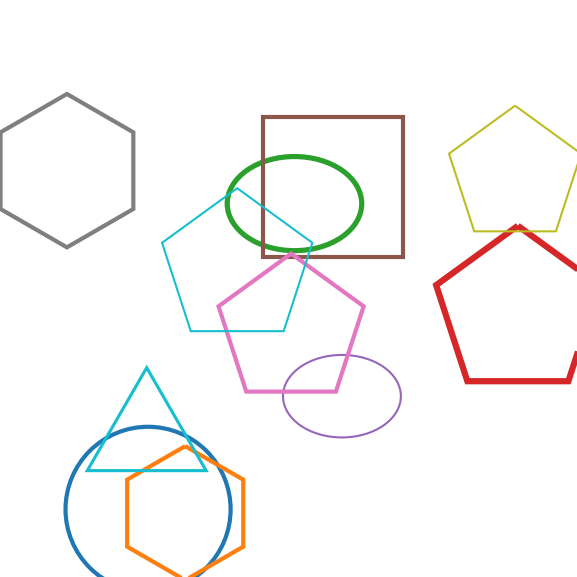[{"shape": "circle", "thickness": 2, "radius": 0.71, "center": [0.256, 0.117]}, {"shape": "hexagon", "thickness": 2, "radius": 0.58, "center": [0.321, 0.111]}, {"shape": "oval", "thickness": 2.5, "radius": 0.58, "center": [0.51, 0.647]}, {"shape": "pentagon", "thickness": 3, "radius": 0.74, "center": [0.897, 0.459]}, {"shape": "oval", "thickness": 1, "radius": 0.51, "center": [0.592, 0.313]}, {"shape": "square", "thickness": 2, "radius": 0.6, "center": [0.576, 0.676]}, {"shape": "pentagon", "thickness": 2, "radius": 0.66, "center": [0.504, 0.428]}, {"shape": "hexagon", "thickness": 2, "radius": 0.66, "center": [0.116, 0.704]}, {"shape": "pentagon", "thickness": 1, "radius": 0.6, "center": [0.892, 0.696]}, {"shape": "pentagon", "thickness": 1, "radius": 0.68, "center": [0.411, 0.536]}, {"shape": "triangle", "thickness": 1.5, "radius": 0.59, "center": [0.254, 0.244]}]